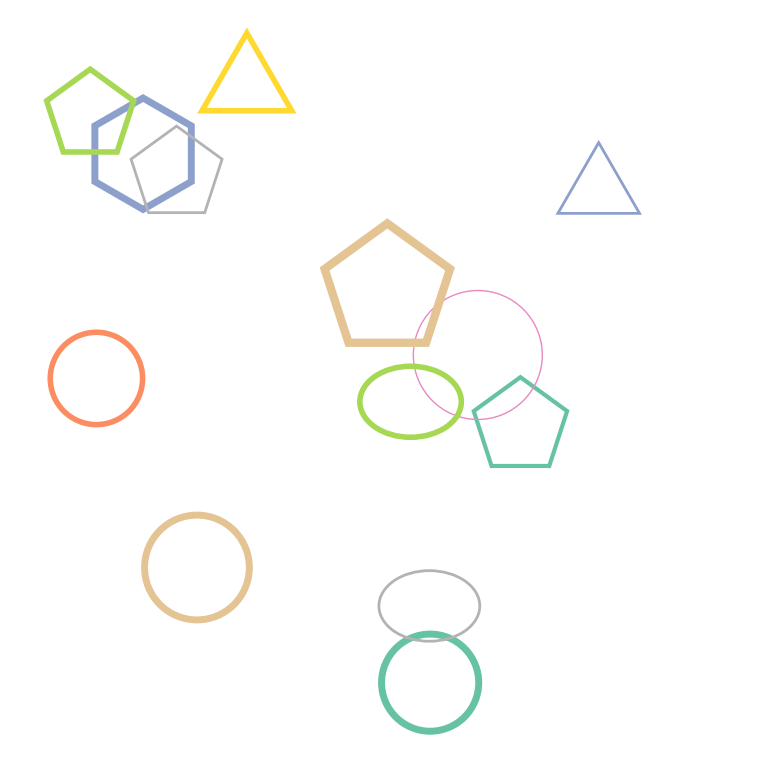[{"shape": "circle", "thickness": 2.5, "radius": 0.32, "center": [0.559, 0.113]}, {"shape": "pentagon", "thickness": 1.5, "radius": 0.32, "center": [0.676, 0.446]}, {"shape": "circle", "thickness": 2, "radius": 0.3, "center": [0.125, 0.509]}, {"shape": "triangle", "thickness": 1, "radius": 0.31, "center": [0.778, 0.754]}, {"shape": "hexagon", "thickness": 2.5, "radius": 0.36, "center": [0.186, 0.8]}, {"shape": "circle", "thickness": 0.5, "radius": 0.42, "center": [0.621, 0.539]}, {"shape": "pentagon", "thickness": 2, "radius": 0.3, "center": [0.117, 0.851]}, {"shape": "oval", "thickness": 2, "radius": 0.33, "center": [0.533, 0.478]}, {"shape": "triangle", "thickness": 2, "radius": 0.34, "center": [0.321, 0.89]}, {"shape": "circle", "thickness": 2.5, "radius": 0.34, "center": [0.256, 0.263]}, {"shape": "pentagon", "thickness": 3, "radius": 0.43, "center": [0.503, 0.624]}, {"shape": "pentagon", "thickness": 1, "radius": 0.31, "center": [0.229, 0.774]}, {"shape": "oval", "thickness": 1, "radius": 0.33, "center": [0.558, 0.213]}]